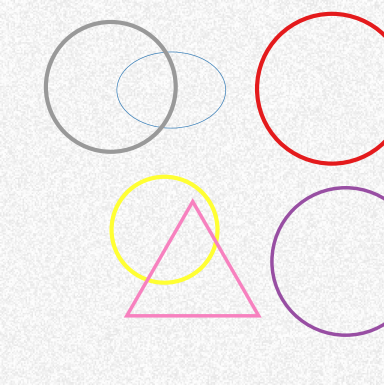[{"shape": "circle", "thickness": 3, "radius": 0.97, "center": [0.862, 0.77]}, {"shape": "oval", "thickness": 0.5, "radius": 0.71, "center": [0.445, 0.766]}, {"shape": "circle", "thickness": 2.5, "radius": 0.96, "center": [0.898, 0.321]}, {"shape": "circle", "thickness": 3, "radius": 0.69, "center": [0.427, 0.403]}, {"shape": "triangle", "thickness": 2.5, "radius": 0.99, "center": [0.501, 0.279]}, {"shape": "circle", "thickness": 3, "radius": 0.84, "center": [0.288, 0.774]}]